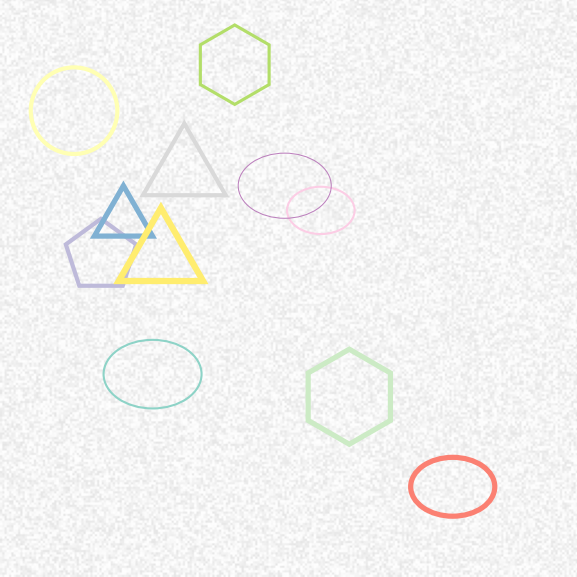[{"shape": "oval", "thickness": 1, "radius": 0.42, "center": [0.264, 0.351]}, {"shape": "circle", "thickness": 2, "radius": 0.37, "center": [0.128, 0.807]}, {"shape": "pentagon", "thickness": 2, "radius": 0.32, "center": [0.175, 0.556]}, {"shape": "oval", "thickness": 2.5, "radius": 0.36, "center": [0.784, 0.156]}, {"shape": "triangle", "thickness": 2.5, "radius": 0.29, "center": [0.214, 0.619]}, {"shape": "hexagon", "thickness": 1.5, "radius": 0.34, "center": [0.406, 0.887]}, {"shape": "oval", "thickness": 1, "radius": 0.29, "center": [0.556, 0.635]}, {"shape": "triangle", "thickness": 2, "radius": 0.41, "center": [0.319, 0.702]}, {"shape": "oval", "thickness": 0.5, "radius": 0.4, "center": [0.493, 0.678]}, {"shape": "hexagon", "thickness": 2.5, "radius": 0.41, "center": [0.605, 0.312]}, {"shape": "triangle", "thickness": 3, "radius": 0.42, "center": [0.279, 0.555]}]